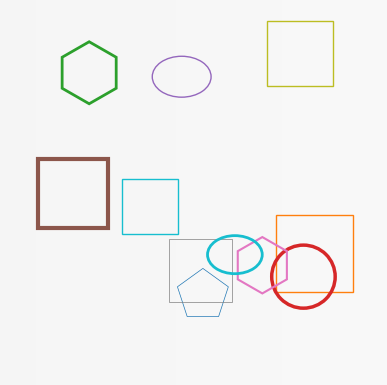[{"shape": "pentagon", "thickness": 0.5, "radius": 0.35, "center": [0.524, 0.234]}, {"shape": "square", "thickness": 1, "radius": 0.5, "center": [0.811, 0.342]}, {"shape": "hexagon", "thickness": 2, "radius": 0.4, "center": [0.23, 0.811]}, {"shape": "circle", "thickness": 2.5, "radius": 0.41, "center": [0.783, 0.281]}, {"shape": "oval", "thickness": 1, "radius": 0.38, "center": [0.469, 0.801]}, {"shape": "square", "thickness": 3, "radius": 0.45, "center": [0.189, 0.498]}, {"shape": "hexagon", "thickness": 1.5, "radius": 0.37, "center": [0.677, 0.311]}, {"shape": "square", "thickness": 0.5, "radius": 0.41, "center": [0.518, 0.298]}, {"shape": "square", "thickness": 1, "radius": 0.42, "center": [0.775, 0.861]}, {"shape": "square", "thickness": 1, "radius": 0.36, "center": [0.387, 0.464]}, {"shape": "oval", "thickness": 2, "radius": 0.35, "center": [0.606, 0.339]}]